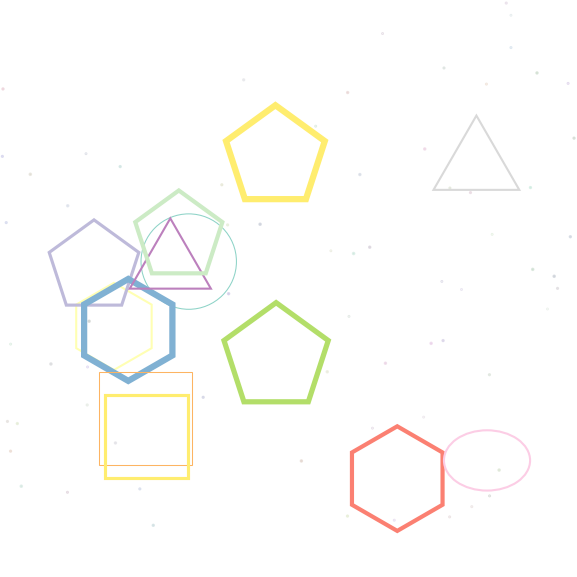[{"shape": "circle", "thickness": 0.5, "radius": 0.41, "center": [0.327, 0.546]}, {"shape": "hexagon", "thickness": 1, "radius": 0.38, "center": [0.197, 0.434]}, {"shape": "pentagon", "thickness": 1.5, "radius": 0.41, "center": [0.163, 0.537]}, {"shape": "hexagon", "thickness": 2, "radius": 0.45, "center": [0.688, 0.17]}, {"shape": "hexagon", "thickness": 3, "radius": 0.44, "center": [0.222, 0.428]}, {"shape": "square", "thickness": 0.5, "radius": 0.4, "center": [0.252, 0.275]}, {"shape": "pentagon", "thickness": 2.5, "radius": 0.47, "center": [0.478, 0.38]}, {"shape": "oval", "thickness": 1, "radius": 0.37, "center": [0.843, 0.202]}, {"shape": "triangle", "thickness": 1, "radius": 0.43, "center": [0.825, 0.713]}, {"shape": "triangle", "thickness": 1, "radius": 0.41, "center": [0.295, 0.54]}, {"shape": "pentagon", "thickness": 2, "radius": 0.4, "center": [0.31, 0.59]}, {"shape": "pentagon", "thickness": 3, "radius": 0.45, "center": [0.477, 0.727]}, {"shape": "square", "thickness": 1.5, "radius": 0.36, "center": [0.254, 0.243]}]